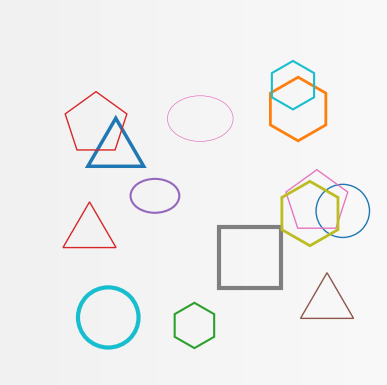[{"shape": "circle", "thickness": 1, "radius": 0.34, "center": [0.885, 0.452]}, {"shape": "triangle", "thickness": 2.5, "radius": 0.42, "center": [0.299, 0.61]}, {"shape": "hexagon", "thickness": 2, "radius": 0.41, "center": [0.769, 0.717]}, {"shape": "hexagon", "thickness": 1.5, "radius": 0.29, "center": [0.502, 0.155]}, {"shape": "triangle", "thickness": 1, "radius": 0.4, "center": [0.231, 0.396]}, {"shape": "pentagon", "thickness": 1, "radius": 0.42, "center": [0.248, 0.678]}, {"shape": "oval", "thickness": 1.5, "radius": 0.31, "center": [0.4, 0.491]}, {"shape": "triangle", "thickness": 1, "radius": 0.4, "center": [0.844, 0.213]}, {"shape": "pentagon", "thickness": 1, "radius": 0.42, "center": [0.818, 0.475]}, {"shape": "oval", "thickness": 0.5, "radius": 0.42, "center": [0.517, 0.692]}, {"shape": "square", "thickness": 3, "radius": 0.4, "center": [0.645, 0.332]}, {"shape": "hexagon", "thickness": 2, "radius": 0.42, "center": [0.8, 0.445]}, {"shape": "hexagon", "thickness": 1.5, "radius": 0.31, "center": [0.756, 0.779]}, {"shape": "circle", "thickness": 3, "radius": 0.39, "center": [0.279, 0.175]}]